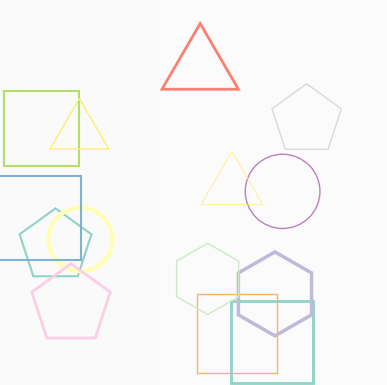[{"shape": "square", "thickness": 2, "radius": 0.53, "center": [0.702, 0.111]}, {"shape": "pentagon", "thickness": 1.5, "radius": 0.49, "center": [0.143, 0.361]}, {"shape": "circle", "thickness": 3, "radius": 0.41, "center": [0.207, 0.378]}, {"shape": "hexagon", "thickness": 2.5, "radius": 0.54, "center": [0.71, 0.237]}, {"shape": "triangle", "thickness": 2, "radius": 0.57, "center": [0.517, 0.825]}, {"shape": "square", "thickness": 1.5, "radius": 0.55, "center": [0.101, 0.435]}, {"shape": "square", "thickness": 1, "radius": 0.51, "center": [0.611, 0.134]}, {"shape": "square", "thickness": 1.5, "radius": 0.48, "center": [0.108, 0.666]}, {"shape": "pentagon", "thickness": 2, "radius": 0.53, "center": [0.183, 0.208]}, {"shape": "pentagon", "thickness": 1, "radius": 0.47, "center": [0.791, 0.688]}, {"shape": "circle", "thickness": 1, "radius": 0.48, "center": [0.729, 0.503]}, {"shape": "hexagon", "thickness": 1, "radius": 0.46, "center": [0.536, 0.276]}, {"shape": "triangle", "thickness": 0.5, "radius": 0.46, "center": [0.598, 0.515]}, {"shape": "triangle", "thickness": 1, "radius": 0.44, "center": [0.205, 0.656]}]